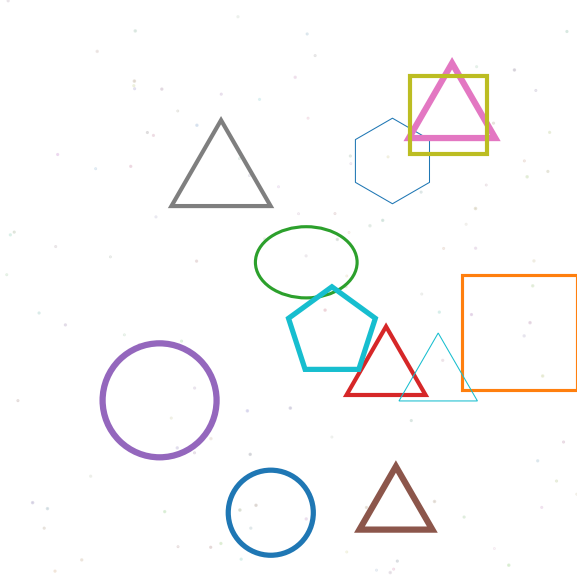[{"shape": "circle", "thickness": 2.5, "radius": 0.37, "center": [0.469, 0.111]}, {"shape": "hexagon", "thickness": 0.5, "radius": 0.37, "center": [0.68, 0.72]}, {"shape": "square", "thickness": 1.5, "radius": 0.5, "center": [0.899, 0.423]}, {"shape": "oval", "thickness": 1.5, "radius": 0.44, "center": [0.53, 0.545]}, {"shape": "triangle", "thickness": 2, "radius": 0.4, "center": [0.668, 0.355]}, {"shape": "circle", "thickness": 3, "radius": 0.49, "center": [0.276, 0.306]}, {"shape": "triangle", "thickness": 3, "radius": 0.36, "center": [0.686, 0.118]}, {"shape": "triangle", "thickness": 3, "radius": 0.43, "center": [0.783, 0.803]}, {"shape": "triangle", "thickness": 2, "radius": 0.5, "center": [0.383, 0.692]}, {"shape": "square", "thickness": 2, "radius": 0.33, "center": [0.777, 0.8]}, {"shape": "pentagon", "thickness": 2.5, "radius": 0.4, "center": [0.575, 0.423]}, {"shape": "triangle", "thickness": 0.5, "radius": 0.39, "center": [0.759, 0.344]}]